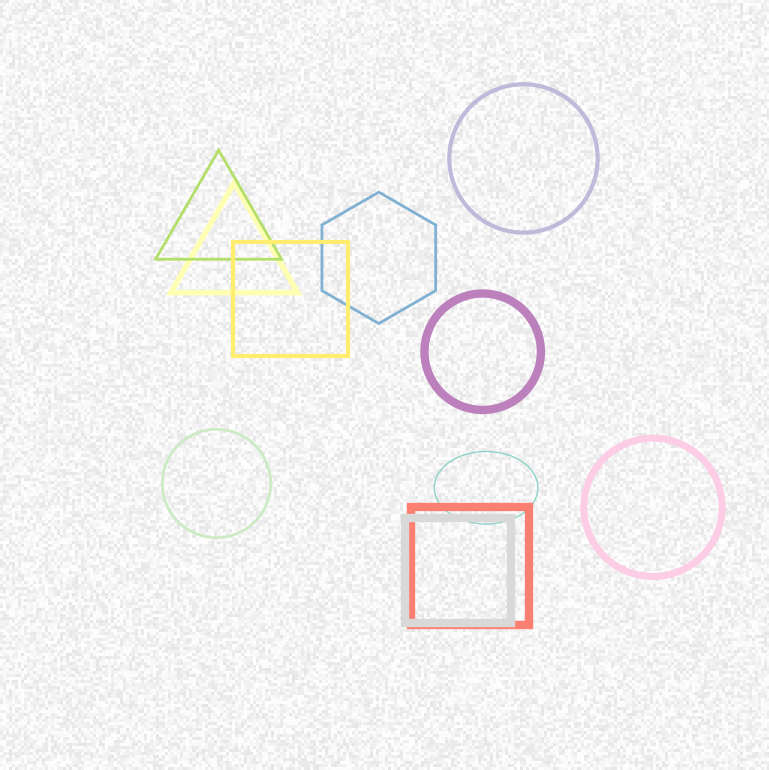[{"shape": "oval", "thickness": 0.5, "radius": 0.34, "center": [0.631, 0.367]}, {"shape": "triangle", "thickness": 2, "radius": 0.48, "center": [0.304, 0.667]}, {"shape": "circle", "thickness": 1.5, "radius": 0.48, "center": [0.68, 0.794]}, {"shape": "square", "thickness": 3, "radius": 0.38, "center": [0.611, 0.265]}, {"shape": "hexagon", "thickness": 1, "radius": 0.43, "center": [0.492, 0.665]}, {"shape": "triangle", "thickness": 1, "radius": 0.47, "center": [0.284, 0.711]}, {"shape": "circle", "thickness": 2.5, "radius": 0.45, "center": [0.848, 0.341]}, {"shape": "square", "thickness": 3, "radius": 0.34, "center": [0.595, 0.259]}, {"shape": "circle", "thickness": 3, "radius": 0.38, "center": [0.627, 0.543]}, {"shape": "circle", "thickness": 1, "radius": 0.35, "center": [0.281, 0.372]}, {"shape": "square", "thickness": 1.5, "radius": 0.37, "center": [0.377, 0.612]}]